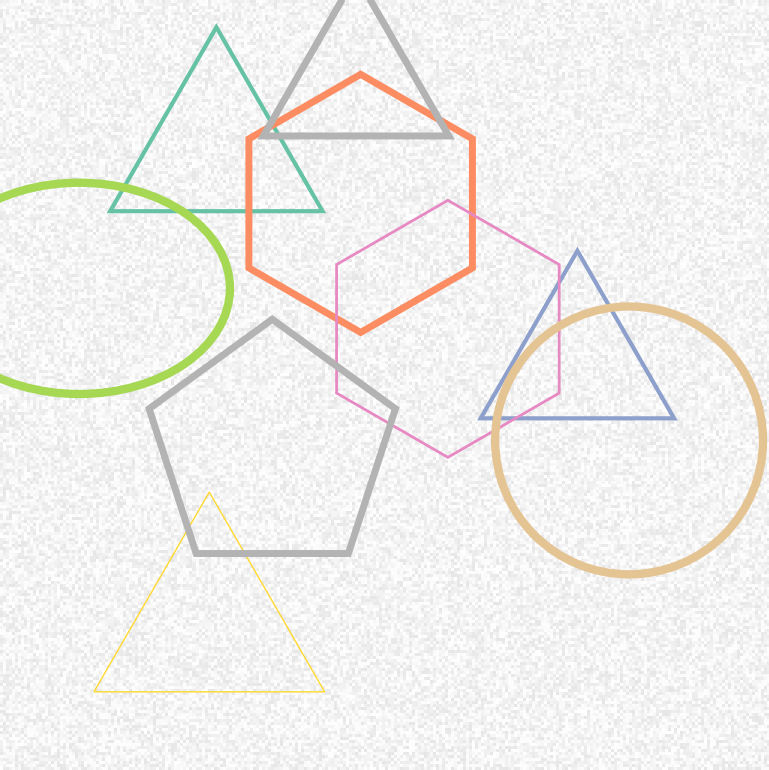[{"shape": "triangle", "thickness": 1.5, "radius": 0.8, "center": [0.281, 0.805]}, {"shape": "hexagon", "thickness": 2.5, "radius": 0.84, "center": [0.468, 0.736]}, {"shape": "triangle", "thickness": 1.5, "radius": 0.73, "center": [0.75, 0.529]}, {"shape": "hexagon", "thickness": 1, "radius": 0.83, "center": [0.582, 0.573]}, {"shape": "oval", "thickness": 3, "radius": 0.98, "center": [0.103, 0.626]}, {"shape": "triangle", "thickness": 0.5, "radius": 0.86, "center": [0.272, 0.188]}, {"shape": "circle", "thickness": 3, "radius": 0.87, "center": [0.817, 0.428]}, {"shape": "triangle", "thickness": 2.5, "radius": 0.7, "center": [0.462, 0.893]}, {"shape": "pentagon", "thickness": 2.5, "radius": 0.84, "center": [0.354, 0.417]}]